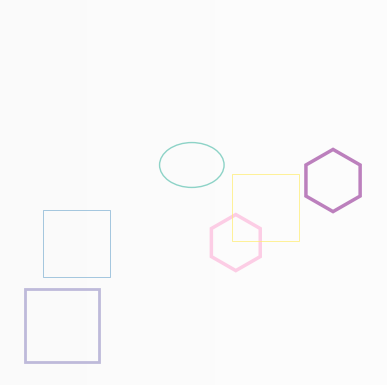[{"shape": "oval", "thickness": 1, "radius": 0.42, "center": [0.495, 0.571]}, {"shape": "square", "thickness": 2, "radius": 0.48, "center": [0.159, 0.155]}, {"shape": "square", "thickness": 0.5, "radius": 0.43, "center": [0.198, 0.368]}, {"shape": "hexagon", "thickness": 2.5, "radius": 0.36, "center": [0.609, 0.37]}, {"shape": "hexagon", "thickness": 2.5, "radius": 0.4, "center": [0.859, 0.531]}, {"shape": "square", "thickness": 0.5, "radius": 0.43, "center": [0.685, 0.46]}]